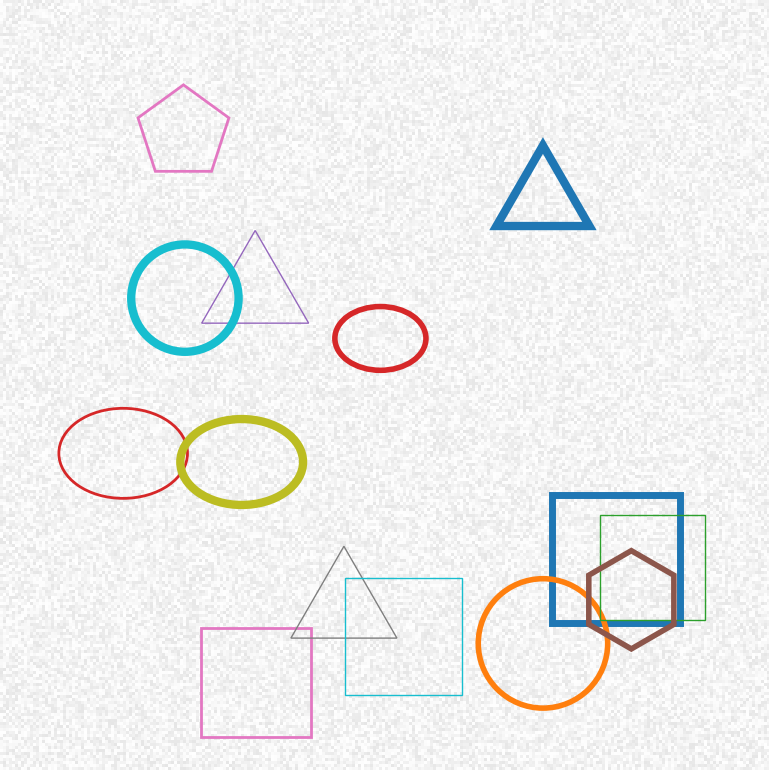[{"shape": "square", "thickness": 2.5, "radius": 0.42, "center": [0.8, 0.274]}, {"shape": "triangle", "thickness": 3, "radius": 0.35, "center": [0.705, 0.741]}, {"shape": "circle", "thickness": 2, "radius": 0.42, "center": [0.705, 0.164]}, {"shape": "square", "thickness": 0.5, "radius": 0.34, "center": [0.847, 0.263]}, {"shape": "oval", "thickness": 2, "radius": 0.3, "center": [0.494, 0.56]}, {"shape": "oval", "thickness": 1, "radius": 0.42, "center": [0.16, 0.411]}, {"shape": "triangle", "thickness": 0.5, "radius": 0.4, "center": [0.331, 0.62]}, {"shape": "hexagon", "thickness": 2, "radius": 0.32, "center": [0.82, 0.221]}, {"shape": "pentagon", "thickness": 1, "radius": 0.31, "center": [0.238, 0.828]}, {"shape": "square", "thickness": 1, "radius": 0.36, "center": [0.332, 0.114]}, {"shape": "triangle", "thickness": 0.5, "radius": 0.4, "center": [0.447, 0.211]}, {"shape": "oval", "thickness": 3, "radius": 0.4, "center": [0.314, 0.4]}, {"shape": "circle", "thickness": 3, "radius": 0.35, "center": [0.24, 0.613]}, {"shape": "square", "thickness": 0.5, "radius": 0.38, "center": [0.524, 0.173]}]